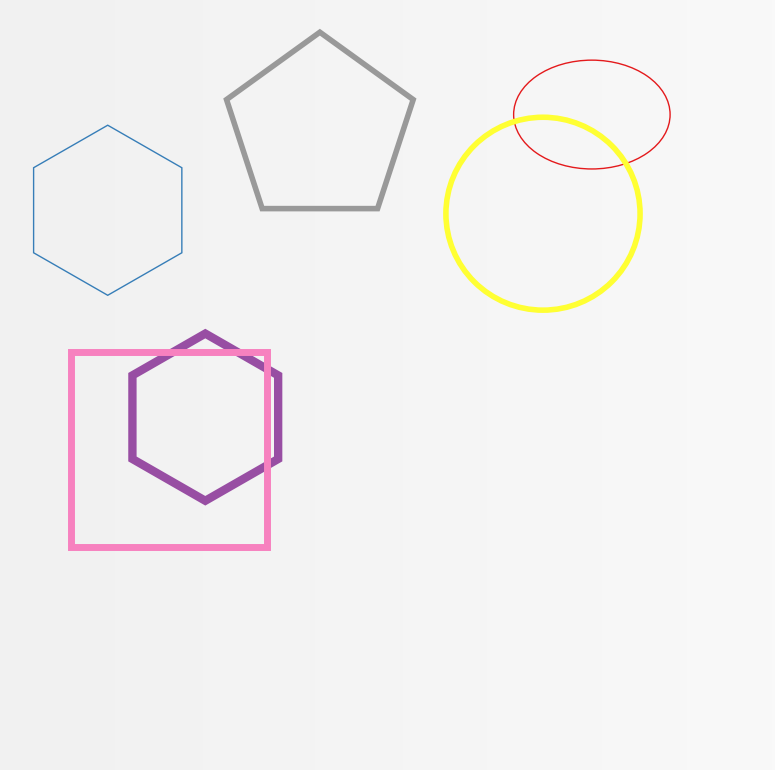[{"shape": "oval", "thickness": 0.5, "radius": 0.5, "center": [0.764, 0.851]}, {"shape": "hexagon", "thickness": 0.5, "radius": 0.55, "center": [0.139, 0.727]}, {"shape": "hexagon", "thickness": 3, "radius": 0.54, "center": [0.265, 0.458]}, {"shape": "circle", "thickness": 2, "radius": 0.63, "center": [0.701, 0.722]}, {"shape": "square", "thickness": 2.5, "radius": 0.63, "center": [0.218, 0.416]}, {"shape": "pentagon", "thickness": 2, "radius": 0.63, "center": [0.413, 0.832]}]